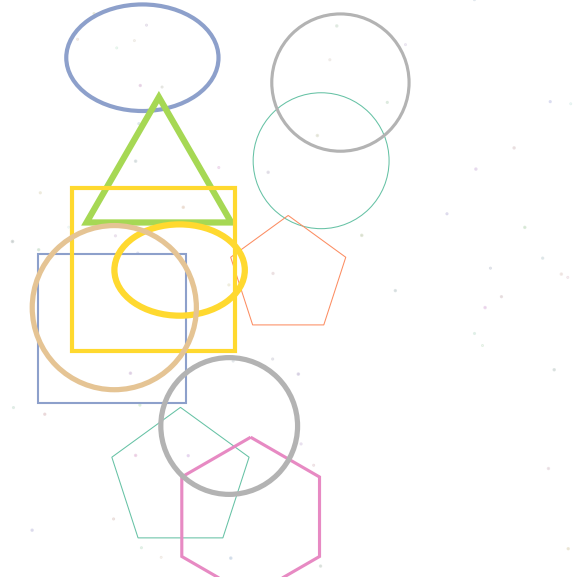[{"shape": "pentagon", "thickness": 0.5, "radius": 0.62, "center": [0.312, 0.169]}, {"shape": "circle", "thickness": 0.5, "radius": 0.59, "center": [0.556, 0.721]}, {"shape": "pentagon", "thickness": 0.5, "radius": 0.52, "center": [0.499, 0.521]}, {"shape": "square", "thickness": 1, "radius": 0.64, "center": [0.194, 0.43]}, {"shape": "oval", "thickness": 2, "radius": 0.66, "center": [0.247, 0.899]}, {"shape": "hexagon", "thickness": 1.5, "radius": 0.69, "center": [0.434, 0.104]}, {"shape": "triangle", "thickness": 3, "radius": 0.72, "center": [0.275, 0.686]}, {"shape": "square", "thickness": 2, "radius": 0.71, "center": [0.266, 0.532]}, {"shape": "oval", "thickness": 3, "radius": 0.56, "center": [0.311, 0.532]}, {"shape": "circle", "thickness": 2.5, "radius": 0.71, "center": [0.198, 0.466]}, {"shape": "circle", "thickness": 2.5, "radius": 0.59, "center": [0.397, 0.261]}, {"shape": "circle", "thickness": 1.5, "radius": 0.59, "center": [0.589, 0.856]}]